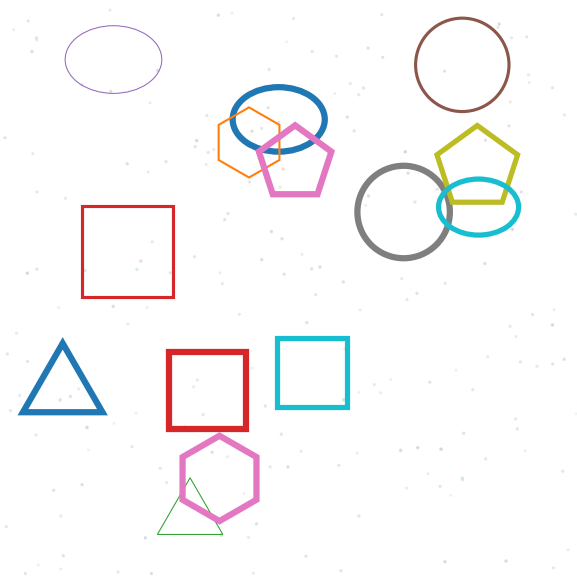[{"shape": "triangle", "thickness": 3, "radius": 0.4, "center": [0.109, 0.325]}, {"shape": "oval", "thickness": 3, "radius": 0.4, "center": [0.483, 0.792]}, {"shape": "hexagon", "thickness": 1, "radius": 0.3, "center": [0.431, 0.752]}, {"shape": "triangle", "thickness": 0.5, "radius": 0.33, "center": [0.329, 0.106]}, {"shape": "square", "thickness": 3, "radius": 0.33, "center": [0.359, 0.323]}, {"shape": "square", "thickness": 1.5, "radius": 0.39, "center": [0.221, 0.563]}, {"shape": "oval", "thickness": 0.5, "radius": 0.42, "center": [0.196, 0.896]}, {"shape": "circle", "thickness": 1.5, "radius": 0.4, "center": [0.801, 0.887]}, {"shape": "hexagon", "thickness": 3, "radius": 0.37, "center": [0.38, 0.171]}, {"shape": "pentagon", "thickness": 3, "radius": 0.33, "center": [0.511, 0.716]}, {"shape": "circle", "thickness": 3, "radius": 0.4, "center": [0.699, 0.632]}, {"shape": "pentagon", "thickness": 2.5, "radius": 0.37, "center": [0.826, 0.708]}, {"shape": "oval", "thickness": 2.5, "radius": 0.35, "center": [0.829, 0.641]}, {"shape": "square", "thickness": 2.5, "radius": 0.3, "center": [0.541, 0.354]}]